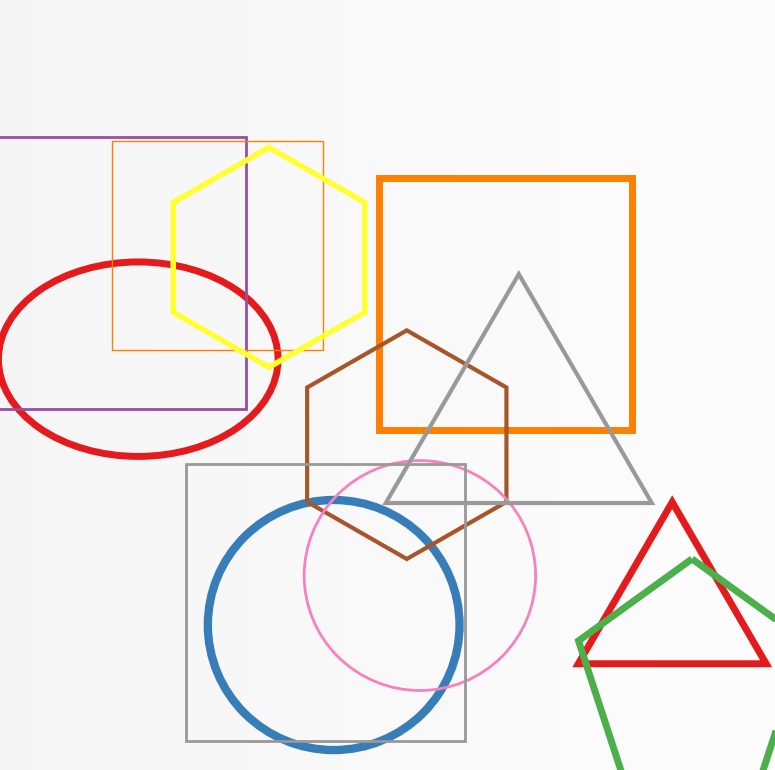[{"shape": "oval", "thickness": 2.5, "radius": 0.9, "center": [0.178, 0.534]}, {"shape": "triangle", "thickness": 2.5, "radius": 0.7, "center": [0.867, 0.208]}, {"shape": "circle", "thickness": 3, "radius": 0.81, "center": [0.431, 0.188]}, {"shape": "pentagon", "thickness": 2.5, "radius": 0.77, "center": [0.893, 0.12]}, {"shape": "square", "thickness": 1, "radius": 0.88, "center": [0.141, 0.646]}, {"shape": "square", "thickness": 0.5, "radius": 0.68, "center": [0.28, 0.681]}, {"shape": "square", "thickness": 2.5, "radius": 0.82, "center": [0.653, 0.606]}, {"shape": "hexagon", "thickness": 2, "radius": 0.71, "center": [0.347, 0.666]}, {"shape": "hexagon", "thickness": 1.5, "radius": 0.74, "center": [0.525, 0.423]}, {"shape": "circle", "thickness": 1, "radius": 0.75, "center": [0.542, 0.253]}, {"shape": "triangle", "thickness": 1.5, "radius": 0.99, "center": [0.669, 0.446]}, {"shape": "square", "thickness": 1, "radius": 0.9, "center": [0.42, 0.217]}]